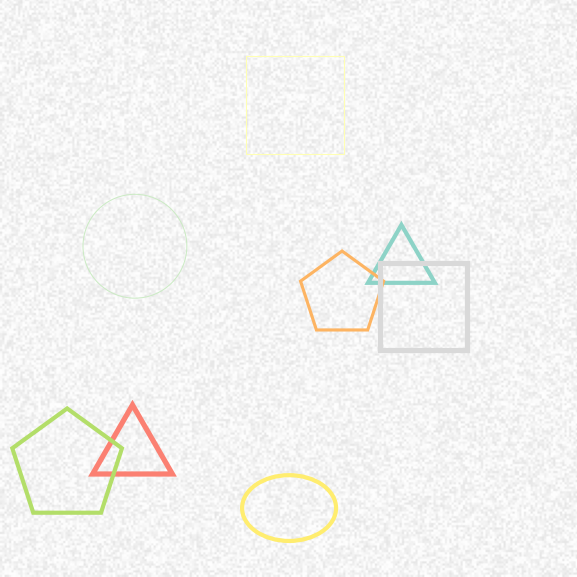[{"shape": "triangle", "thickness": 2, "radius": 0.33, "center": [0.695, 0.543]}, {"shape": "square", "thickness": 0.5, "radius": 0.43, "center": [0.511, 0.818]}, {"shape": "triangle", "thickness": 2.5, "radius": 0.4, "center": [0.229, 0.218]}, {"shape": "pentagon", "thickness": 1.5, "radius": 0.38, "center": [0.592, 0.489]}, {"shape": "pentagon", "thickness": 2, "radius": 0.5, "center": [0.116, 0.192]}, {"shape": "square", "thickness": 2.5, "radius": 0.38, "center": [0.734, 0.468]}, {"shape": "circle", "thickness": 0.5, "radius": 0.45, "center": [0.234, 0.573]}, {"shape": "oval", "thickness": 2, "radius": 0.41, "center": [0.501, 0.119]}]